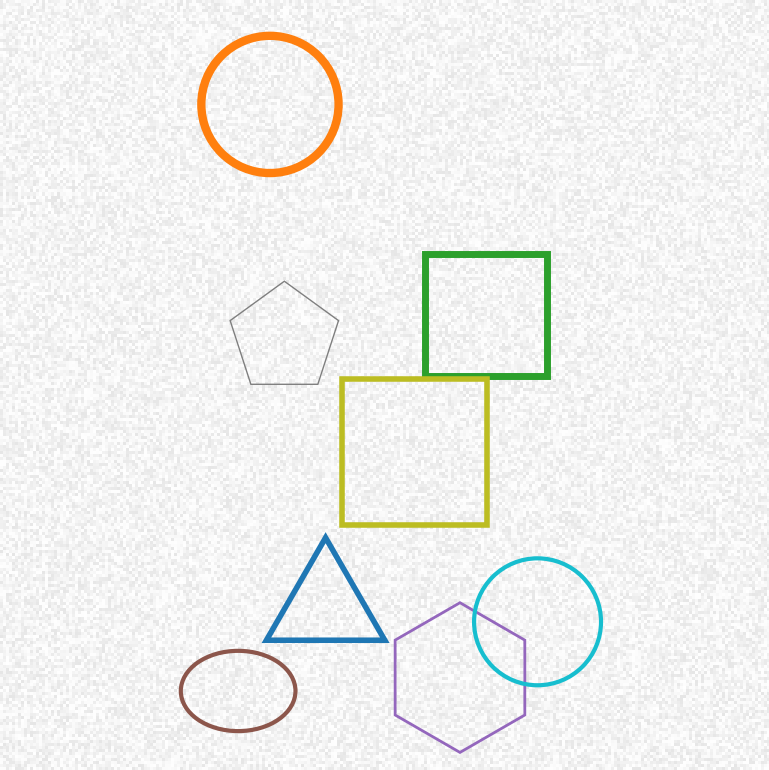[{"shape": "triangle", "thickness": 2, "radius": 0.44, "center": [0.423, 0.213]}, {"shape": "circle", "thickness": 3, "radius": 0.45, "center": [0.351, 0.864]}, {"shape": "square", "thickness": 2.5, "radius": 0.4, "center": [0.632, 0.591]}, {"shape": "hexagon", "thickness": 1, "radius": 0.49, "center": [0.597, 0.12]}, {"shape": "oval", "thickness": 1.5, "radius": 0.37, "center": [0.309, 0.103]}, {"shape": "pentagon", "thickness": 0.5, "radius": 0.37, "center": [0.369, 0.561]}, {"shape": "square", "thickness": 2, "radius": 0.47, "center": [0.538, 0.413]}, {"shape": "circle", "thickness": 1.5, "radius": 0.41, "center": [0.698, 0.192]}]